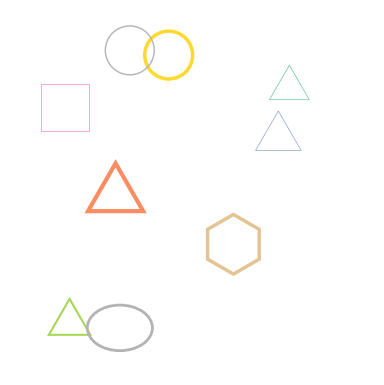[{"shape": "triangle", "thickness": 0.5, "radius": 0.3, "center": [0.752, 0.771]}, {"shape": "triangle", "thickness": 3, "radius": 0.41, "center": [0.3, 0.493]}, {"shape": "triangle", "thickness": 0.5, "radius": 0.34, "center": [0.723, 0.643]}, {"shape": "square", "thickness": 0.5, "radius": 0.31, "center": [0.169, 0.721]}, {"shape": "triangle", "thickness": 1.5, "radius": 0.31, "center": [0.181, 0.161]}, {"shape": "circle", "thickness": 2.5, "radius": 0.31, "center": [0.438, 0.857]}, {"shape": "hexagon", "thickness": 2.5, "radius": 0.39, "center": [0.606, 0.366]}, {"shape": "circle", "thickness": 1, "radius": 0.32, "center": [0.337, 0.869]}, {"shape": "oval", "thickness": 2, "radius": 0.42, "center": [0.311, 0.148]}]